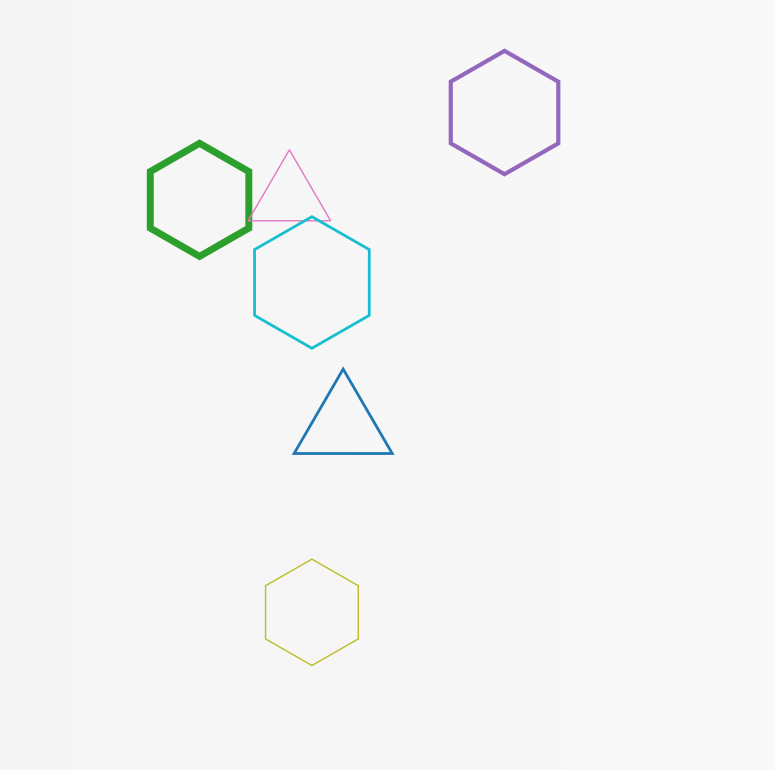[{"shape": "triangle", "thickness": 1, "radius": 0.37, "center": [0.443, 0.448]}, {"shape": "hexagon", "thickness": 2.5, "radius": 0.37, "center": [0.257, 0.74]}, {"shape": "hexagon", "thickness": 1.5, "radius": 0.4, "center": [0.651, 0.854]}, {"shape": "triangle", "thickness": 0.5, "radius": 0.31, "center": [0.373, 0.744]}, {"shape": "hexagon", "thickness": 0.5, "radius": 0.35, "center": [0.402, 0.205]}, {"shape": "hexagon", "thickness": 1, "radius": 0.43, "center": [0.402, 0.633]}]